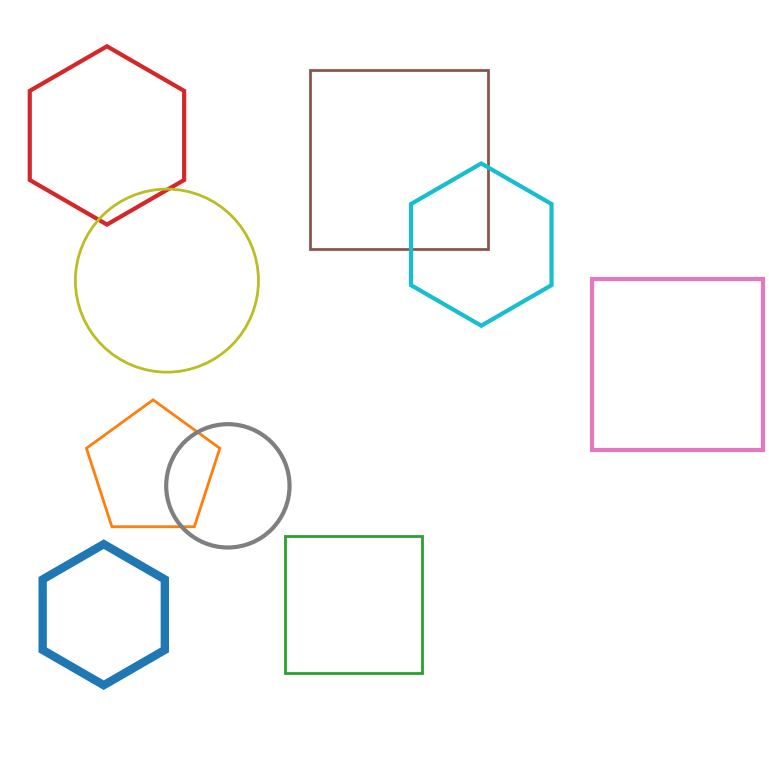[{"shape": "hexagon", "thickness": 3, "radius": 0.46, "center": [0.135, 0.202]}, {"shape": "pentagon", "thickness": 1, "radius": 0.46, "center": [0.199, 0.39]}, {"shape": "square", "thickness": 1, "radius": 0.44, "center": [0.459, 0.215]}, {"shape": "hexagon", "thickness": 1.5, "radius": 0.58, "center": [0.139, 0.824]}, {"shape": "square", "thickness": 1, "radius": 0.58, "center": [0.518, 0.793]}, {"shape": "square", "thickness": 1.5, "radius": 0.55, "center": [0.88, 0.526]}, {"shape": "circle", "thickness": 1.5, "radius": 0.4, "center": [0.296, 0.369]}, {"shape": "circle", "thickness": 1, "radius": 0.59, "center": [0.217, 0.636]}, {"shape": "hexagon", "thickness": 1.5, "radius": 0.53, "center": [0.625, 0.682]}]